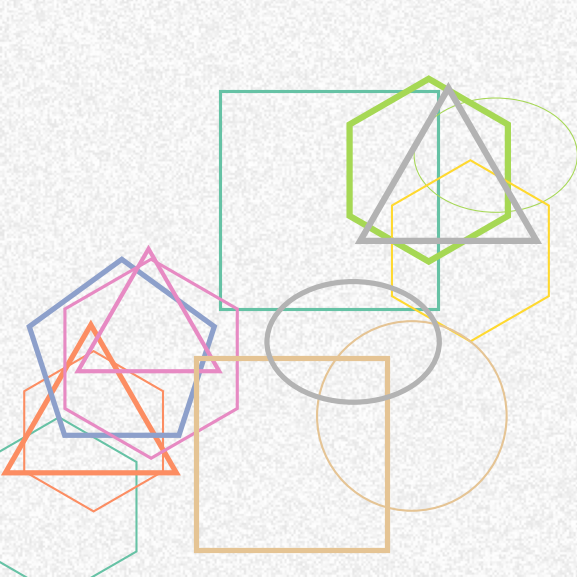[{"shape": "hexagon", "thickness": 1, "radius": 0.77, "center": [0.102, 0.122]}, {"shape": "square", "thickness": 1.5, "radius": 0.94, "center": [0.57, 0.653]}, {"shape": "hexagon", "thickness": 1, "radius": 0.69, "center": [0.162, 0.252]}, {"shape": "triangle", "thickness": 2.5, "radius": 0.85, "center": [0.157, 0.266]}, {"shape": "pentagon", "thickness": 2.5, "radius": 0.84, "center": [0.211, 0.382]}, {"shape": "hexagon", "thickness": 1.5, "radius": 0.86, "center": [0.262, 0.378]}, {"shape": "triangle", "thickness": 2, "radius": 0.71, "center": [0.257, 0.427]}, {"shape": "hexagon", "thickness": 3, "radius": 0.79, "center": [0.742, 0.704]}, {"shape": "oval", "thickness": 0.5, "radius": 0.71, "center": [0.858, 0.73]}, {"shape": "hexagon", "thickness": 1, "radius": 0.78, "center": [0.815, 0.565]}, {"shape": "square", "thickness": 2.5, "radius": 0.83, "center": [0.505, 0.213]}, {"shape": "circle", "thickness": 1, "radius": 0.82, "center": [0.713, 0.279]}, {"shape": "triangle", "thickness": 3, "radius": 0.88, "center": [0.776, 0.67]}, {"shape": "oval", "thickness": 2.5, "radius": 0.75, "center": [0.611, 0.407]}]